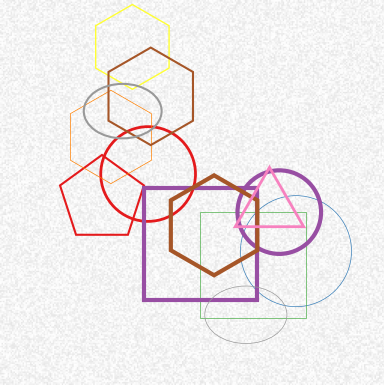[{"shape": "pentagon", "thickness": 1.5, "radius": 0.57, "center": [0.265, 0.483]}, {"shape": "circle", "thickness": 2, "radius": 0.62, "center": [0.385, 0.548]}, {"shape": "circle", "thickness": 0.5, "radius": 0.72, "center": [0.769, 0.348]}, {"shape": "square", "thickness": 0.5, "radius": 0.69, "center": [0.657, 0.311]}, {"shape": "circle", "thickness": 3, "radius": 0.54, "center": [0.725, 0.449]}, {"shape": "square", "thickness": 3, "radius": 0.73, "center": [0.52, 0.366]}, {"shape": "hexagon", "thickness": 0.5, "radius": 0.61, "center": [0.288, 0.644]}, {"shape": "hexagon", "thickness": 1, "radius": 0.55, "center": [0.344, 0.878]}, {"shape": "hexagon", "thickness": 3, "radius": 0.65, "center": [0.556, 0.415]}, {"shape": "hexagon", "thickness": 1.5, "radius": 0.63, "center": [0.392, 0.75]}, {"shape": "triangle", "thickness": 2, "radius": 0.51, "center": [0.7, 0.462]}, {"shape": "oval", "thickness": 0.5, "radius": 0.53, "center": [0.639, 0.182]}, {"shape": "oval", "thickness": 1.5, "radius": 0.51, "center": [0.319, 0.711]}]